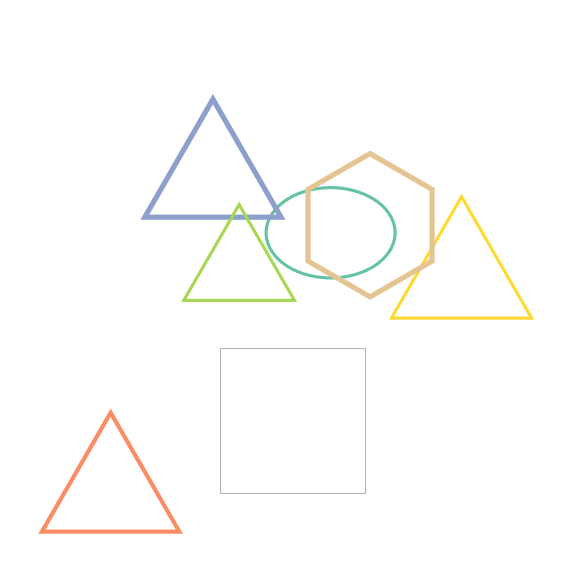[{"shape": "oval", "thickness": 1.5, "radius": 0.56, "center": [0.572, 0.596]}, {"shape": "triangle", "thickness": 2, "radius": 0.69, "center": [0.192, 0.147]}, {"shape": "triangle", "thickness": 2.5, "radius": 0.68, "center": [0.369, 0.691]}, {"shape": "triangle", "thickness": 1.5, "radius": 0.55, "center": [0.414, 0.534]}, {"shape": "triangle", "thickness": 1.5, "radius": 0.7, "center": [0.799, 0.518]}, {"shape": "hexagon", "thickness": 2.5, "radius": 0.62, "center": [0.641, 0.609]}, {"shape": "square", "thickness": 0.5, "radius": 0.63, "center": [0.507, 0.27]}]